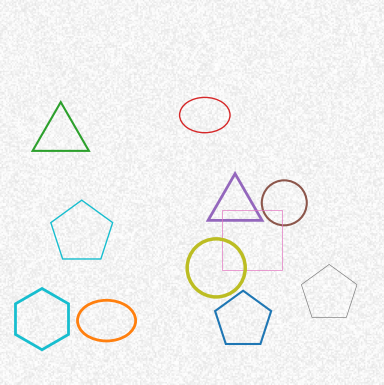[{"shape": "pentagon", "thickness": 1.5, "radius": 0.38, "center": [0.631, 0.168]}, {"shape": "oval", "thickness": 2, "radius": 0.38, "center": [0.277, 0.167]}, {"shape": "triangle", "thickness": 1.5, "radius": 0.42, "center": [0.158, 0.65]}, {"shape": "oval", "thickness": 1, "radius": 0.33, "center": [0.532, 0.701]}, {"shape": "triangle", "thickness": 2, "radius": 0.4, "center": [0.611, 0.468]}, {"shape": "circle", "thickness": 1.5, "radius": 0.29, "center": [0.738, 0.473]}, {"shape": "square", "thickness": 0.5, "radius": 0.39, "center": [0.655, 0.376]}, {"shape": "pentagon", "thickness": 0.5, "radius": 0.38, "center": [0.855, 0.237]}, {"shape": "circle", "thickness": 2.5, "radius": 0.38, "center": [0.562, 0.304]}, {"shape": "pentagon", "thickness": 1, "radius": 0.42, "center": [0.212, 0.396]}, {"shape": "hexagon", "thickness": 2, "radius": 0.4, "center": [0.109, 0.171]}]